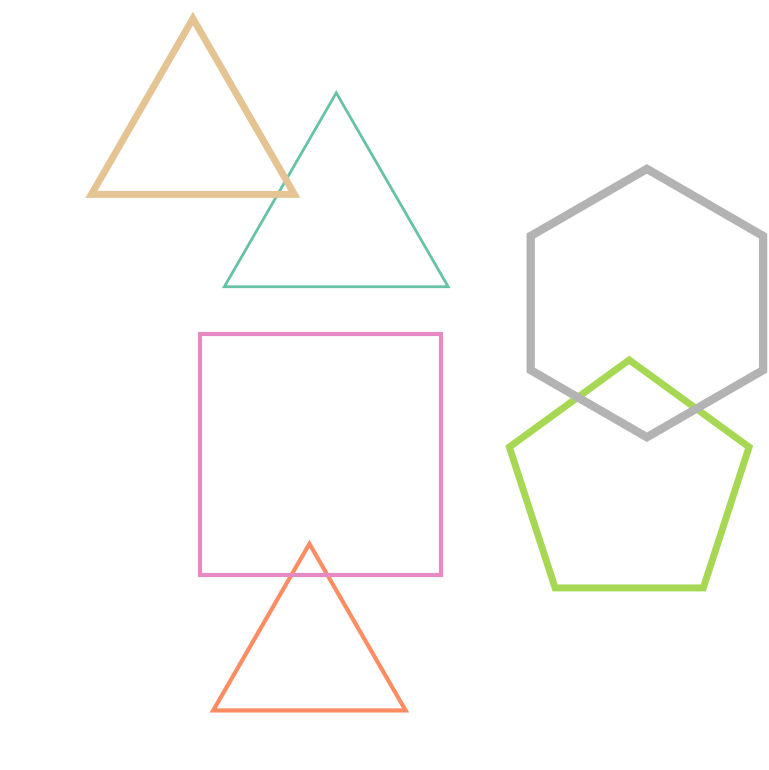[{"shape": "triangle", "thickness": 1, "radius": 0.84, "center": [0.437, 0.712]}, {"shape": "triangle", "thickness": 1.5, "radius": 0.72, "center": [0.402, 0.149]}, {"shape": "square", "thickness": 1.5, "radius": 0.78, "center": [0.416, 0.41]}, {"shape": "pentagon", "thickness": 2.5, "radius": 0.82, "center": [0.817, 0.369]}, {"shape": "triangle", "thickness": 2.5, "radius": 0.76, "center": [0.251, 0.824]}, {"shape": "hexagon", "thickness": 3, "radius": 0.87, "center": [0.84, 0.606]}]